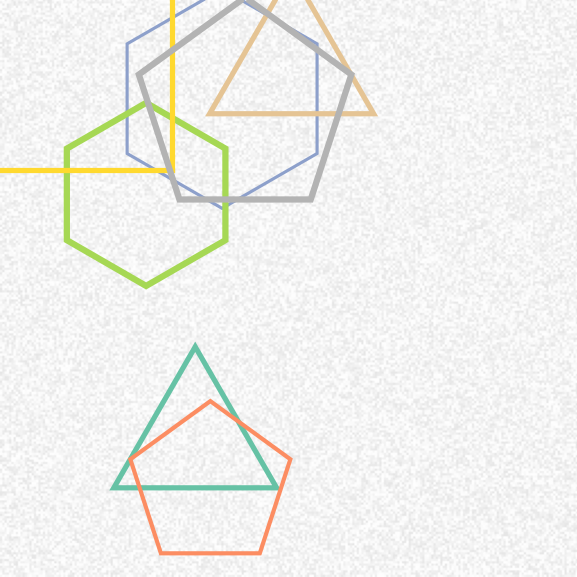[{"shape": "triangle", "thickness": 2.5, "radius": 0.81, "center": [0.338, 0.236]}, {"shape": "pentagon", "thickness": 2, "radius": 0.73, "center": [0.364, 0.159]}, {"shape": "hexagon", "thickness": 1.5, "radius": 0.95, "center": [0.385, 0.828]}, {"shape": "hexagon", "thickness": 3, "radius": 0.79, "center": [0.253, 0.663]}, {"shape": "square", "thickness": 2.5, "radius": 0.9, "center": [0.118, 0.885]}, {"shape": "triangle", "thickness": 2.5, "radius": 0.82, "center": [0.505, 0.884]}, {"shape": "pentagon", "thickness": 3, "radius": 0.97, "center": [0.424, 0.81]}]